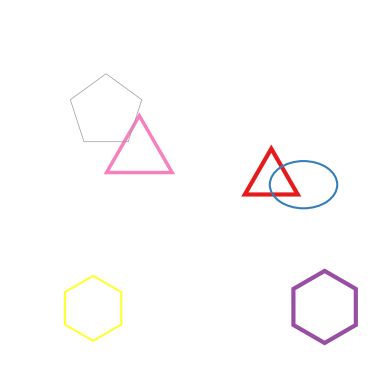[{"shape": "triangle", "thickness": 3, "radius": 0.4, "center": [0.705, 0.534]}, {"shape": "oval", "thickness": 1.5, "radius": 0.44, "center": [0.788, 0.52]}, {"shape": "hexagon", "thickness": 3, "radius": 0.47, "center": [0.843, 0.203]}, {"shape": "hexagon", "thickness": 1.5, "radius": 0.42, "center": [0.242, 0.199]}, {"shape": "triangle", "thickness": 2.5, "radius": 0.49, "center": [0.362, 0.601]}, {"shape": "pentagon", "thickness": 0.5, "radius": 0.49, "center": [0.276, 0.711]}]